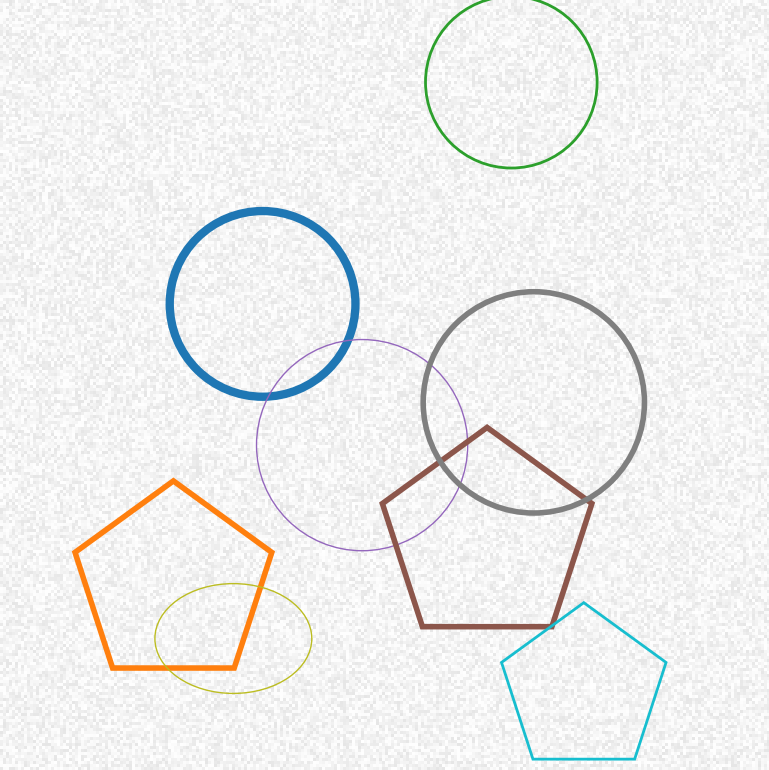[{"shape": "circle", "thickness": 3, "radius": 0.6, "center": [0.341, 0.605]}, {"shape": "pentagon", "thickness": 2, "radius": 0.67, "center": [0.225, 0.241]}, {"shape": "circle", "thickness": 1, "radius": 0.56, "center": [0.664, 0.893]}, {"shape": "circle", "thickness": 0.5, "radius": 0.69, "center": [0.47, 0.422]}, {"shape": "pentagon", "thickness": 2, "radius": 0.72, "center": [0.633, 0.302]}, {"shape": "circle", "thickness": 2, "radius": 0.72, "center": [0.693, 0.477]}, {"shape": "oval", "thickness": 0.5, "radius": 0.51, "center": [0.303, 0.171]}, {"shape": "pentagon", "thickness": 1, "radius": 0.56, "center": [0.758, 0.105]}]